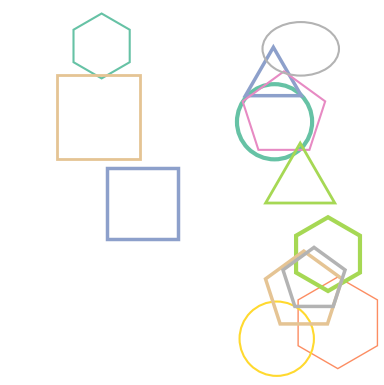[{"shape": "hexagon", "thickness": 1.5, "radius": 0.42, "center": [0.264, 0.881]}, {"shape": "circle", "thickness": 3, "radius": 0.49, "center": [0.713, 0.684]}, {"shape": "hexagon", "thickness": 1, "radius": 0.59, "center": [0.877, 0.162]}, {"shape": "triangle", "thickness": 2.5, "radius": 0.42, "center": [0.71, 0.793]}, {"shape": "square", "thickness": 2.5, "radius": 0.46, "center": [0.37, 0.471]}, {"shape": "pentagon", "thickness": 1.5, "radius": 0.56, "center": [0.737, 0.702]}, {"shape": "hexagon", "thickness": 3, "radius": 0.48, "center": [0.852, 0.34]}, {"shape": "triangle", "thickness": 2, "radius": 0.52, "center": [0.78, 0.525]}, {"shape": "circle", "thickness": 1.5, "radius": 0.48, "center": [0.719, 0.12]}, {"shape": "pentagon", "thickness": 2.5, "radius": 0.52, "center": [0.789, 0.243]}, {"shape": "square", "thickness": 2, "radius": 0.54, "center": [0.256, 0.696]}, {"shape": "oval", "thickness": 1.5, "radius": 0.5, "center": [0.781, 0.873]}, {"shape": "pentagon", "thickness": 2.5, "radius": 0.42, "center": [0.816, 0.273]}]